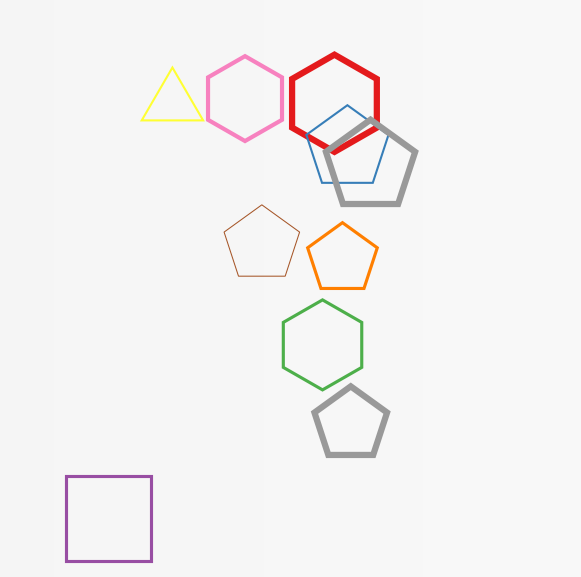[{"shape": "hexagon", "thickness": 3, "radius": 0.42, "center": [0.575, 0.82]}, {"shape": "pentagon", "thickness": 1, "radius": 0.37, "center": [0.598, 0.743]}, {"shape": "hexagon", "thickness": 1.5, "radius": 0.39, "center": [0.555, 0.402]}, {"shape": "square", "thickness": 1.5, "radius": 0.37, "center": [0.186, 0.102]}, {"shape": "pentagon", "thickness": 1.5, "radius": 0.31, "center": [0.589, 0.551]}, {"shape": "triangle", "thickness": 1, "radius": 0.31, "center": [0.297, 0.821]}, {"shape": "pentagon", "thickness": 0.5, "radius": 0.34, "center": [0.45, 0.576]}, {"shape": "hexagon", "thickness": 2, "radius": 0.37, "center": [0.422, 0.828]}, {"shape": "pentagon", "thickness": 3, "radius": 0.33, "center": [0.603, 0.264]}, {"shape": "pentagon", "thickness": 3, "radius": 0.4, "center": [0.637, 0.711]}]